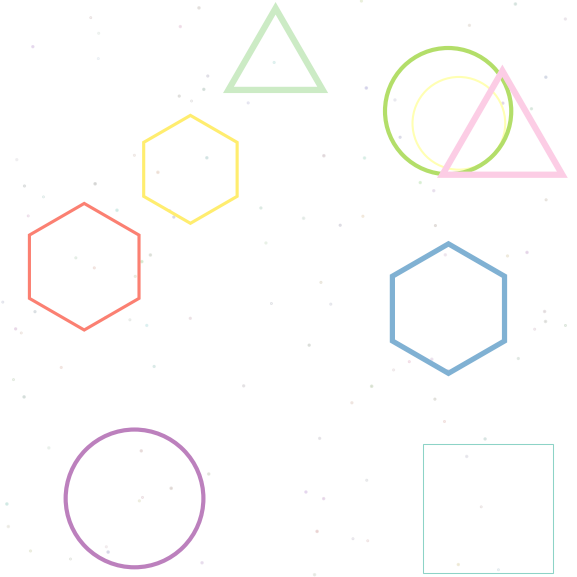[{"shape": "square", "thickness": 0.5, "radius": 0.56, "center": [0.845, 0.118]}, {"shape": "circle", "thickness": 1, "radius": 0.4, "center": [0.795, 0.786]}, {"shape": "hexagon", "thickness": 1.5, "radius": 0.55, "center": [0.146, 0.537]}, {"shape": "hexagon", "thickness": 2.5, "radius": 0.56, "center": [0.777, 0.465]}, {"shape": "circle", "thickness": 2, "radius": 0.55, "center": [0.776, 0.807]}, {"shape": "triangle", "thickness": 3, "radius": 0.6, "center": [0.87, 0.757]}, {"shape": "circle", "thickness": 2, "radius": 0.6, "center": [0.233, 0.136]}, {"shape": "triangle", "thickness": 3, "radius": 0.47, "center": [0.477, 0.891]}, {"shape": "hexagon", "thickness": 1.5, "radius": 0.47, "center": [0.33, 0.706]}]